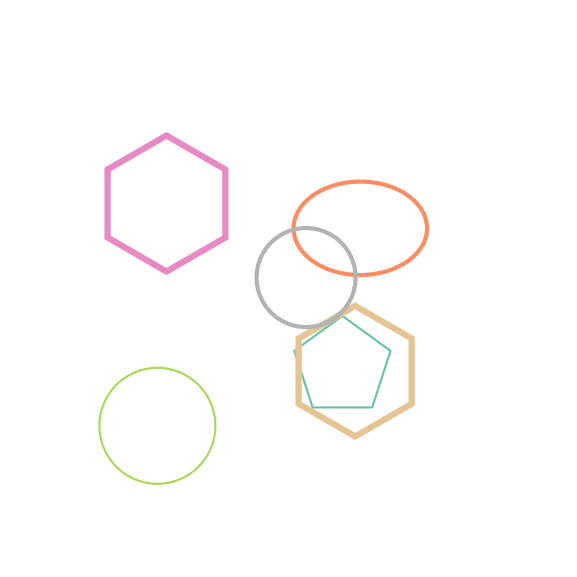[{"shape": "pentagon", "thickness": 1, "radius": 0.44, "center": [0.593, 0.365]}, {"shape": "oval", "thickness": 2, "radius": 0.58, "center": [0.624, 0.604]}, {"shape": "hexagon", "thickness": 3, "radius": 0.59, "center": [0.288, 0.647]}, {"shape": "circle", "thickness": 1, "radius": 0.5, "center": [0.273, 0.262]}, {"shape": "hexagon", "thickness": 3, "radius": 0.57, "center": [0.615, 0.356]}, {"shape": "circle", "thickness": 2, "radius": 0.43, "center": [0.53, 0.518]}]